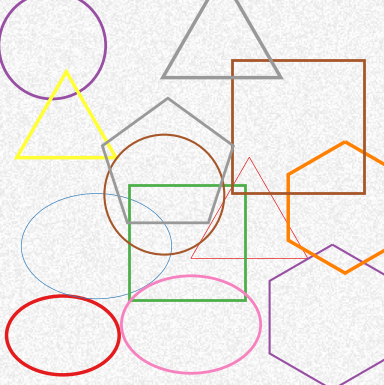[{"shape": "oval", "thickness": 2.5, "radius": 0.73, "center": [0.163, 0.129]}, {"shape": "triangle", "thickness": 0.5, "radius": 0.88, "center": [0.648, 0.416]}, {"shape": "oval", "thickness": 0.5, "radius": 0.98, "center": [0.251, 0.361]}, {"shape": "square", "thickness": 2, "radius": 0.75, "center": [0.486, 0.37]}, {"shape": "hexagon", "thickness": 1.5, "radius": 0.94, "center": [0.863, 0.176]}, {"shape": "circle", "thickness": 2, "radius": 0.69, "center": [0.136, 0.882]}, {"shape": "hexagon", "thickness": 2.5, "radius": 0.85, "center": [0.896, 0.461]}, {"shape": "triangle", "thickness": 2.5, "radius": 0.74, "center": [0.172, 0.665]}, {"shape": "square", "thickness": 2, "radius": 0.86, "center": [0.775, 0.671]}, {"shape": "circle", "thickness": 1.5, "radius": 0.78, "center": [0.427, 0.494]}, {"shape": "oval", "thickness": 2, "radius": 0.9, "center": [0.496, 0.157]}, {"shape": "pentagon", "thickness": 2, "radius": 0.89, "center": [0.436, 0.566]}, {"shape": "triangle", "thickness": 2.5, "radius": 0.89, "center": [0.576, 0.887]}]